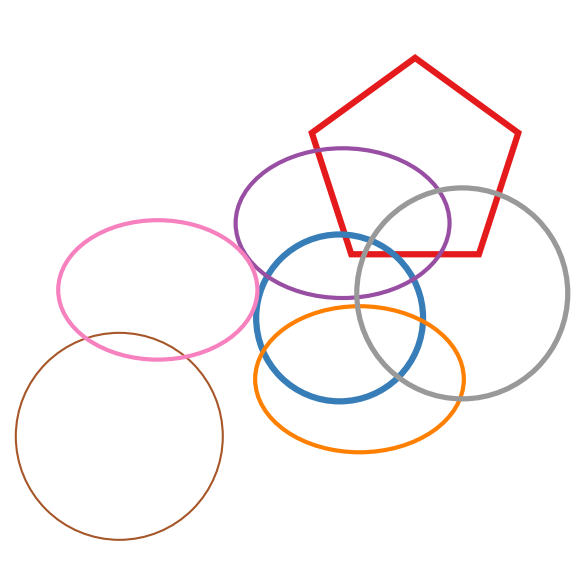[{"shape": "pentagon", "thickness": 3, "radius": 0.94, "center": [0.719, 0.711]}, {"shape": "circle", "thickness": 3, "radius": 0.72, "center": [0.588, 0.449]}, {"shape": "oval", "thickness": 2, "radius": 0.93, "center": [0.593, 0.613]}, {"shape": "oval", "thickness": 2, "radius": 0.9, "center": [0.622, 0.342]}, {"shape": "circle", "thickness": 1, "radius": 0.9, "center": [0.207, 0.244]}, {"shape": "oval", "thickness": 2, "radius": 0.86, "center": [0.273, 0.497]}, {"shape": "circle", "thickness": 2.5, "radius": 0.91, "center": [0.8, 0.491]}]